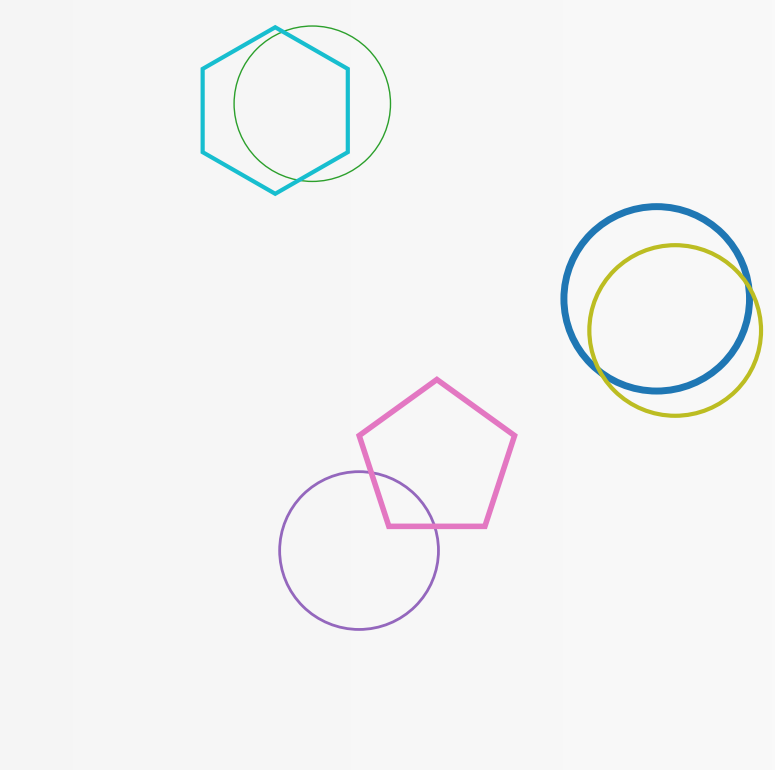[{"shape": "circle", "thickness": 2.5, "radius": 0.6, "center": [0.847, 0.612]}, {"shape": "circle", "thickness": 0.5, "radius": 0.5, "center": [0.403, 0.865]}, {"shape": "circle", "thickness": 1, "radius": 0.51, "center": [0.463, 0.285]}, {"shape": "pentagon", "thickness": 2, "radius": 0.53, "center": [0.564, 0.402]}, {"shape": "circle", "thickness": 1.5, "radius": 0.55, "center": [0.871, 0.571]}, {"shape": "hexagon", "thickness": 1.5, "radius": 0.54, "center": [0.355, 0.856]}]